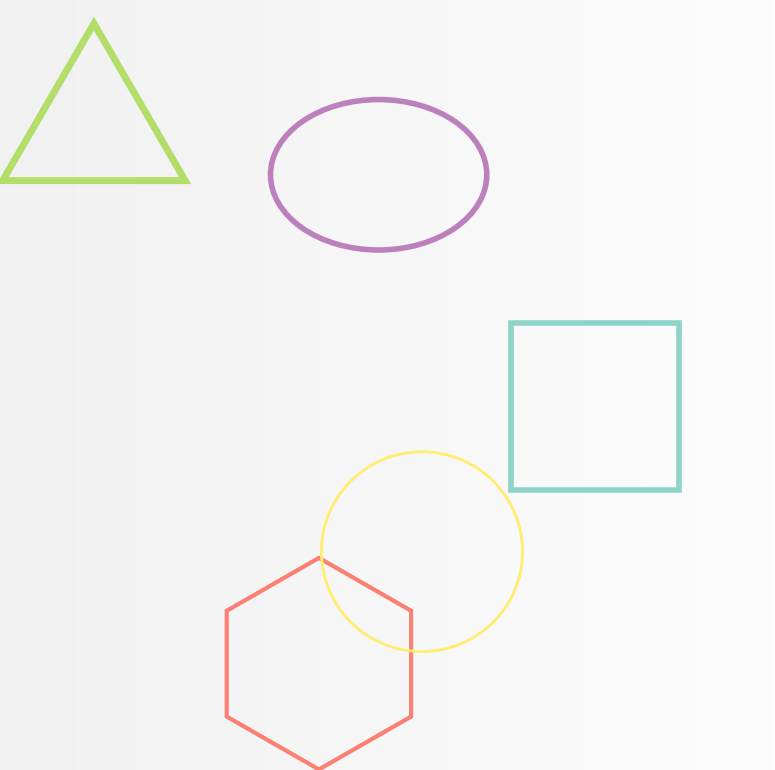[{"shape": "square", "thickness": 2, "radius": 0.54, "center": [0.768, 0.472]}, {"shape": "hexagon", "thickness": 1.5, "radius": 0.69, "center": [0.412, 0.138]}, {"shape": "triangle", "thickness": 2.5, "radius": 0.68, "center": [0.121, 0.833]}, {"shape": "oval", "thickness": 2, "radius": 0.7, "center": [0.489, 0.773]}, {"shape": "circle", "thickness": 1, "radius": 0.65, "center": [0.545, 0.284]}]